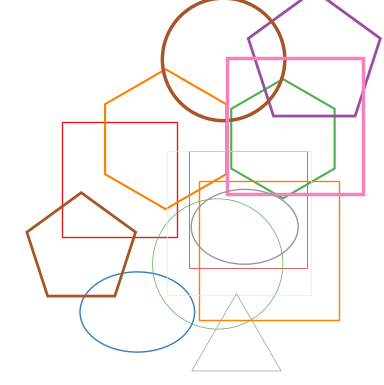[{"shape": "square", "thickness": 0.5, "radius": 0.77, "center": [0.643, 0.456]}, {"shape": "square", "thickness": 1, "radius": 0.74, "center": [0.31, 0.533]}, {"shape": "oval", "thickness": 1, "radius": 0.74, "center": [0.357, 0.19]}, {"shape": "circle", "thickness": 0.5, "radius": 0.85, "center": [0.566, 0.314]}, {"shape": "hexagon", "thickness": 1.5, "radius": 0.77, "center": [0.735, 0.64]}, {"shape": "pentagon", "thickness": 2, "radius": 0.9, "center": [0.816, 0.844]}, {"shape": "hexagon", "thickness": 1.5, "radius": 0.91, "center": [0.43, 0.639]}, {"shape": "square", "thickness": 1, "radius": 0.9, "center": [0.699, 0.35]}, {"shape": "square", "thickness": 0.5, "radius": 0.94, "center": [0.62, 0.421]}, {"shape": "circle", "thickness": 2.5, "radius": 0.8, "center": [0.581, 0.846]}, {"shape": "pentagon", "thickness": 2, "radius": 0.74, "center": [0.211, 0.351]}, {"shape": "square", "thickness": 2.5, "radius": 0.89, "center": [0.767, 0.673]}, {"shape": "oval", "thickness": 1, "radius": 0.69, "center": [0.636, 0.411]}, {"shape": "triangle", "thickness": 0.5, "radius": 0.67, "center": [0.614, 0.103]}]